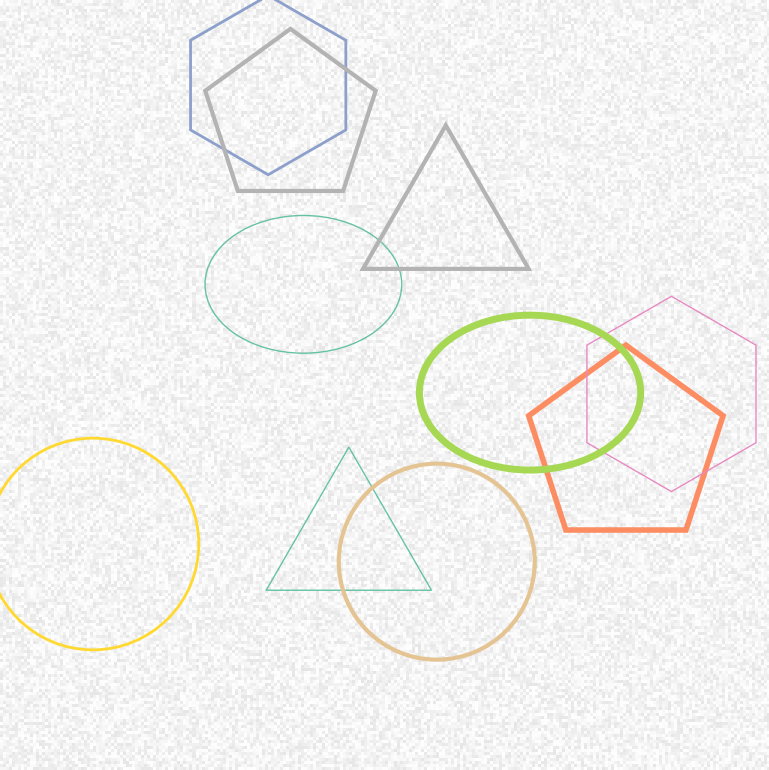[{"shape": "triangle", "thickness": 0.5, "radius": 0.62, "center": [0.453, 0.295]}, {"shape": "oval", "thickness": 0.5, "radius": 0.64, "center": [0.394, 0.631]}, {"shape": "pentagon", "thickness": 2, "radius": 0.66, "center": [0.813, 0.419]}, {"shape": "hexagon", "thickness": 1, "radius": 0.58, "center": [0.348, 0.889]}, {"shape": "hexagon", "thickness": 0.5, "radius": 0.63, "center": [0.872, 0.488]}, {"shape": "oval", "thickness": 2.5, "radius": 0.72, "center": [0.688, 0.49]}, {"shape": "circle", "thickness": 1, "radius": 0.69, "center": [0.121, 0.293]}, {"shape": "circle", "thickness": 1.5, "radius": 0.64, "center": [0.567, 0.271]}, {"shape": "triangle", "thickness": 1.5, "radius": 0.62, "center": [0.579, 0.713]}, {"shape": "pentagon", "thickness": 1.5, "radius": 0.58, "center": [0.377, 0.846]}]